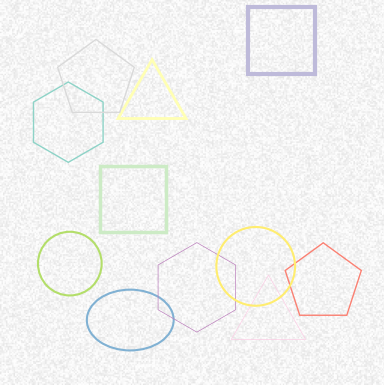[{"shape": "hexagon", "thickness": 1, "radius": 0.52, "center": [0.177, 0.683]}, {"shape": "triangle", "thickness": 2, "radius": 0.51, "center": [0.395, 0.743]}, {"shape": "square", "thickness": 3, "radius": 0.44, "center": [0.732, 0.894]}, {"shape": "pentagon", "thickness": 1, "radius": 0.52, "center": [0.84, 0.265]}, {"shape": "oval", "thickness": 1.5, "radius": 0.56, "center": [0.338, 0.169]}, {"shape": "circle", "thickness": 1.5, "radius": 0.41, "center": [0.181, 0.315]}, {"shape": "triangle", "thickness": 0.5, "radius": 0.56, "center": [0.697, 0.174]}, {"shape": "pentagon", "thickness": 1, "radius": 0.52, "center": [0.249, 0.793]}, {"shape": "hexagon", "thickness": 0.5, "radius": 0.58, "center": [0.511, 0.254]}, {"shape": "square", "thickness": 2.5, "radius": 0.43, "center": [0.345, 0.484]}, {"shape": "circle", "thickness": 1.5, "radius": 0.51, "center": [0.664, 0.308]}]